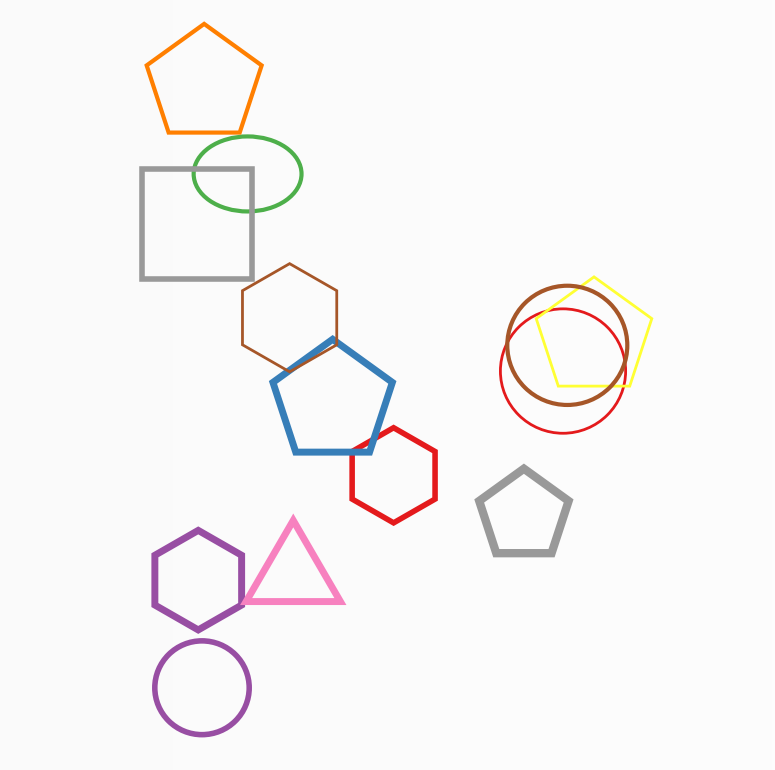[{"shape": "hexagon", "thickness": 2, "radius": 0.31, "center": [0.508, 0.383]}, {"shape": "circle", "thickness": 1, "radius": 0.4, "center": [0.726, 0.518]}, {"shape": "pentagon", "thickness": 2.5, "radius": 0.41, "center": [0.429, 0.478]}, {"shape": "oval", "thickness": 1.5, "radius": 0.35, "center": [0.319, 0.774]}, {"shape": "hexagon", "thickness": 2.5, "radius": 0.32, "center": [0.256, 0.247]}, {"shape": "circle", "thickness": 2, "radius": 0.3, "center": [0.261, 0.107]}, {"shape": "pentagon", "thickness": 1.5, "radius": 0.39, "center": [0.263, 0.891]}, {"shape": "pentagon", "thickness": 1, "radius": 0.39, "center": [0.766, 0.562]}, {"shape": "circle", "thickness": 1.5, "radius": 0.39, "center": [0.732, 0.552]}, {"shape": "hexagon", "thickness": 1, "radius": 0.35, "center": [0.374, 0.587]}, {"shape": "triangle", "thickness": 2.5, "radius": 0.35, "center": [0.378, 0.254]}, {"shape": "pentagon", "thickness": 3, "radius": 0.3, "center": [0.676, 0.331]}, {"shape": "square", "thickness": 2, "radius": 0.36, "center": [0.254, 0.71]}]